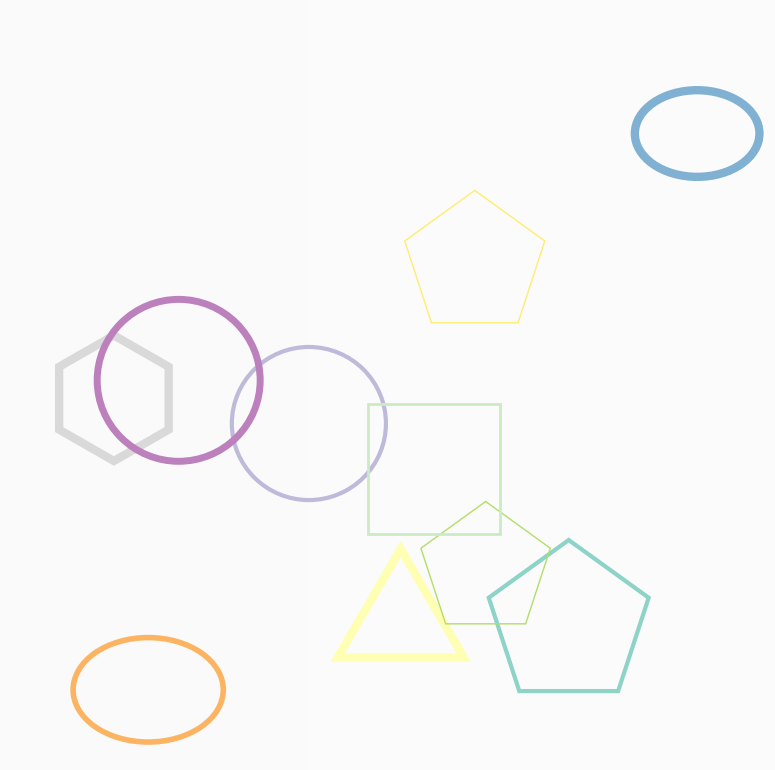[{"shape": "pentagon", "thickness": 1.5, "radius": 0.54, "center": [0.734, 0.19]}, {"shape": "triangle", "thickness": 3, "radius": 0.47, "center": [0.517, 0.193]}, {"shape": "circle", "thickness": 1.5, "radius": 0.5, "center": [0.399, 0.45]}, {"shape": "oval", "thickness": 3, "radius": 0.4, "center": [0.9, 0.827]}, {"shape": "oval", "thickness": 2, "radius": 0.48, "center": [0.191, 0.104]}, {"shape": "pentagon", "thickness": 0.5, "radius": 0.44, "center": [0.627, 0.261]}, {"shape": "hexagon", "thickness": 3, "radius": 0.41, "center": [0.147, 0.483]}, {"shape": "circle", "thickness": 2.5, "radius": 0.53, "center": [0.231, 0.506]}, {"shape": "square", "thickness": 1, "radius": 0.42, "center": [0.56, 0.391]}, {"shape": "pentagon", "thickness": 0.5, "radius": 0.48, "center": [0.613, 0.658]}]